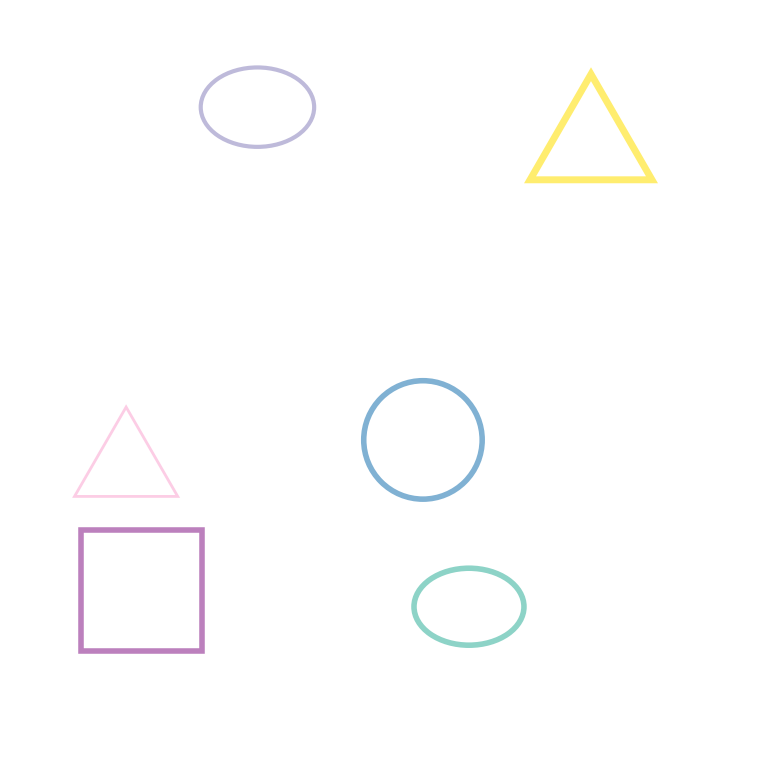[{"shape": "oval", "thickness": 2, "radius": 0.36, "center": [0.609, 0.212]}, {"shape": "oval", "thickness": 1.5, "radius": 0.37, "center": [0.334, 0.861]}, {"shape": "circle", "thickness": 2, "radius": 0.38, "center": [0.549, 0.429]}, {"shape": "triangle", "thickness": 1, "radius": 0.39, "center": [0.164, 0.394]}, {"shape": "square", "thickness": 2, "radius": 0.39, "center": [0.183, 0.233]}, {"shape": "triangle", "thickness": 2.5, "radius": 0.46, "center": [0.768, 0.812]}]